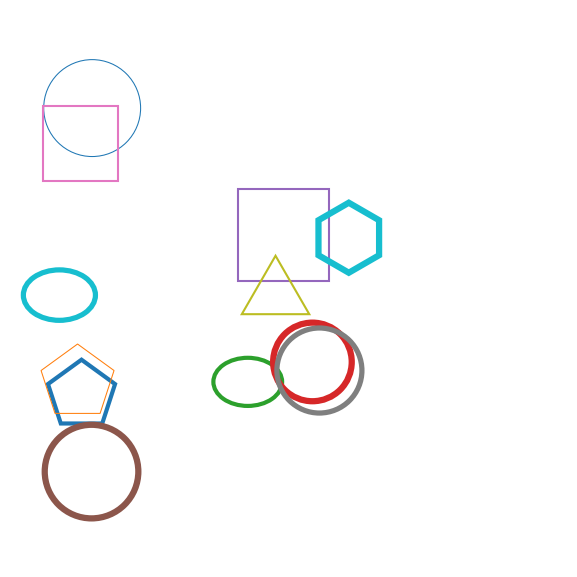[{"shape": "circle", "thickness": 0.5, "radius": 0.42, "center": [0.16, 0.812]}, {"shape": "pentagon", "thickness": 2, "radius": 0.31, "center": [0.141, 0.315]}, {"shape": "pentagon", "thickness": 0.5, "radius": 0.33, "center": [0.134, 0.337]}, {"shape": "oval", "thickness": 2, "radius": 0.3, "center": [0.429, 0.338]}, {"shape": "circle", "thickness": 3, "radius": 0.34, "center": [0.541, 0.372]}, {"shape": "square", "thickness": 1, "radius": 0.39, "center": [0.491, 0.592]}, {"shape": "circle", "thickness": 3, "radius": 0.41, "center": [0.159, 0.183]}, {"shape": "square", "thickness": 1, "radius": 0.33, "center": [0.14, 0.751]}, {"shape": "circle", "thickness": 2.5, "radius": 0.37, "center": [0.553, 0.358]}, {"shape": "triangle", "thickness": 1, "radius": 0.34, "center": [0.477, 0.489]}, {"shape": "hexagon", "thickness": 3, "radius": 0.3, "center": [0.604, 0.587]}, {"shape": "oval", "thickness": 2.5, "radius": 0.31, "center": [0.103, 0.488]}]